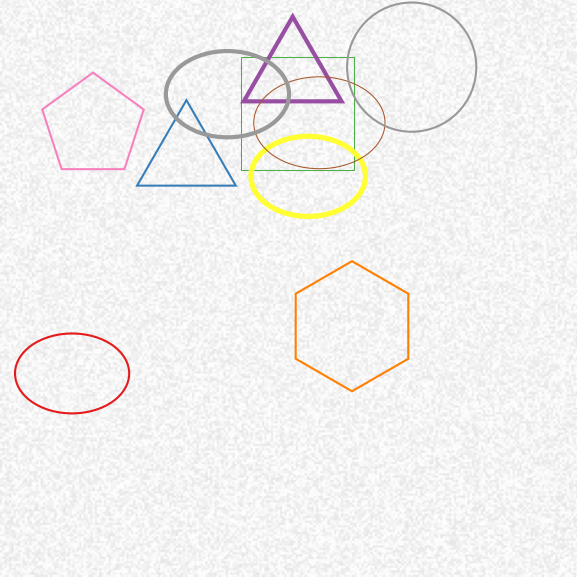[{"shape": "oval", "thickness": 1, "radius": 0.49, "center": [0.125, 0.352]}, {"shape": "triangle", "thickness": 1, "radius": 0.49, "center": [0.323, 0.727]}, {"shape": "square", "thickness": 0.5, "radius": 0.49, "center": [0.515, 0.802]}, {"shape": "triangle", "thickness": 2, "radius": 0.49, "center": [0.507, 0.873]}, {"shape": "hexagon", "thickness": 1, "radius": 0.56, "center": [0.61, 0.434]}, {"shape": "oval", "thickness": 2.5, "radius": 0.5, "center": [0.534, 0.694]}, {"shape": "oval", "thickness": 0.5, "radius": 0.57, "center": [0.553, 0.787]}, {"shape": "pentagon", "thickness": 1, "radius": 0.46, "center": [0.161, 0.781]}, {"shape": "circle", "thickness": 1, "radius": 0.56, "center": [0.713, 0.883]}, {"shape": "oval", "thickness": 2, "radius": 0.53, "center": [0.394, 0.836]}]